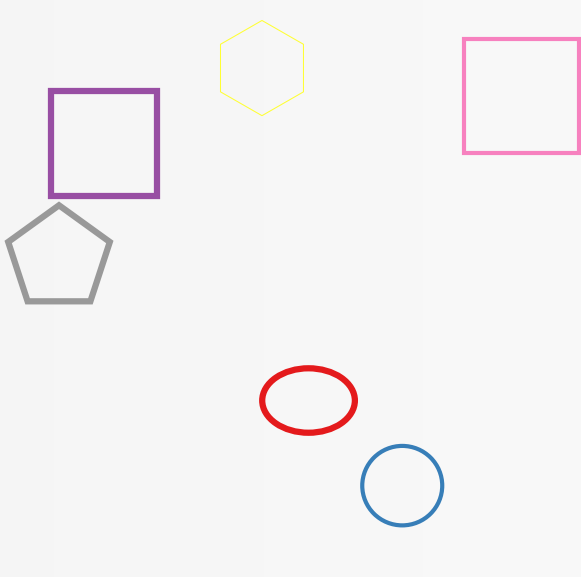[{"shape": "oval", "thickness": 3, "radius": 0.4, "center": [0.531, 0.306]}, {"shape": "circle", "thickness": 2, "radius": 0.34, "center": [0.692, 0.158]}, {"shape": "square", "thickness": 3, "radius": 0.46, "center": [0.179, 0.751]}, {"shape": "hexagon", "thickness": 0.5, "radius": 0.41, "center": [0.451, 0.881]}, {"shape": "square", "thickness": 2, "radius": 0.49, "center": [0.897, 0.832]}, {"shape": "pentagon", "thickness": 3, "radius": 0.46, "center": [0.102, 0.552]}]